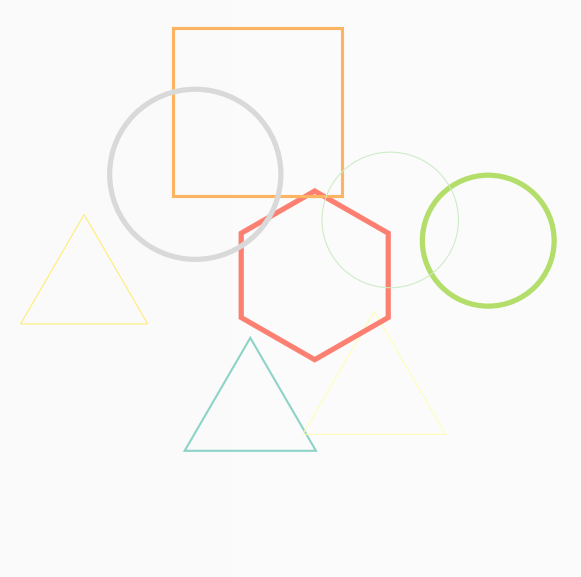[{"shape": "triangle", "thickness": 1, "radius": 0.65, "center": [0.431, 0.284]}, {"shape": "triangle", "thickness": 0.5, "radius": 0.71, "center": [0.644, 0.318]}, {"shape": "hexagon", "thickness": 2.5, "radius": 0.73, "center": [0.541, 0.522]}, {"shape": "square", "thickness": 1.5, "radius": 0.73, "center": [0.443, 0.806]}, {"shape": "circle", "thickness": 2.5, "radius": 0.57, "center": [0.84, 0.582]}, {"shape": "circle", "thickness": 2.5, "radius": 0.74, "center": [0.336, 0.697]}, {"shape": "circle", "thickness": 0.5, "radius": 0.59, "center": [0.671, 0.618]}, {"shape": "triangle", "thickness": 0.5, "radius": 0.63, "center": [0.145, 0.501]}]